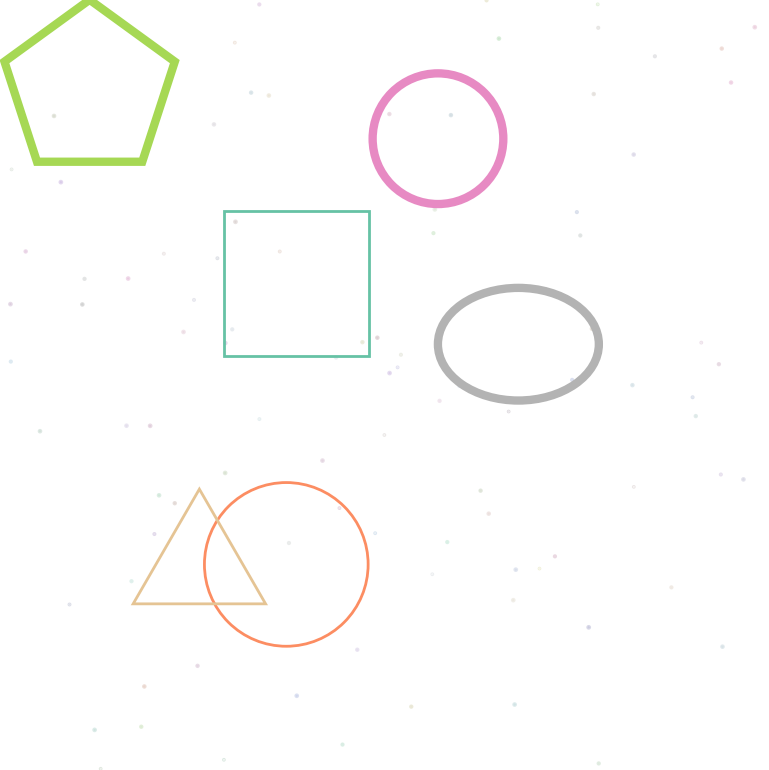[{"shape": "square", "thickness": 1, "radius": 0.47, "center": [0.385, 0.632]}, {"shape": "circle", "thickness": 1, "radius": 0.53, "center": [0.372, 0.267]}, {"shape": "circle", "thickness": 3, "radius": 0.42, "center": [0.569, 0.82]}, {"shape": "pentagon", "thickness": 3, "radius": 0.58, "center": [0.116, 0.884]}, {"shape": "triangle", "thickness": 1, "radius": 0.5, "center": [0.259, 0.265]}, {"shape": "oval", "thickness": 3, "radius": 0.52, "center": [0.673, 0.553]}]